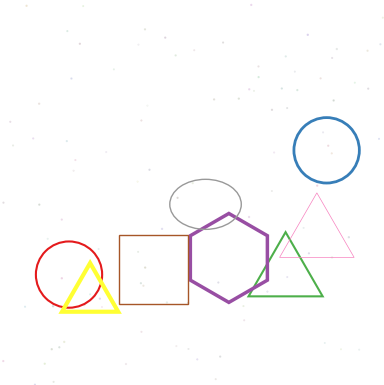[{"shape": "circle", "thickness": 1.5, "radius": 0.43, "center": [0.179, 0.287]}, {"shape": "circle", "thickness": 2, "radius": 0.42, "center": [0.848, 0.61]}, {"shape": "triangle", "thickness": 1.5, "radius": 0.56, "center": [0.742, 0.286]}, {"shape": "hexagon", "thickness": 2.5, "radius": 0.58, "center": [0.594, 0.33]}, {"shape": "triangle", "thickness": 3, "radius": 0.42, "center": [0.234, 0.232]}, {"shape": "square", "thickness": 1, "radius": 0.45, "center": [0.399, 0.3]}, {"shape": "triangle", "thickness": 0.5, "radius": 0.56, "center": [0.823, 0.387]}, {"shape": "oval", "thickness": 1, "radius": 0.46, "center": [0.534, 0.469]}]